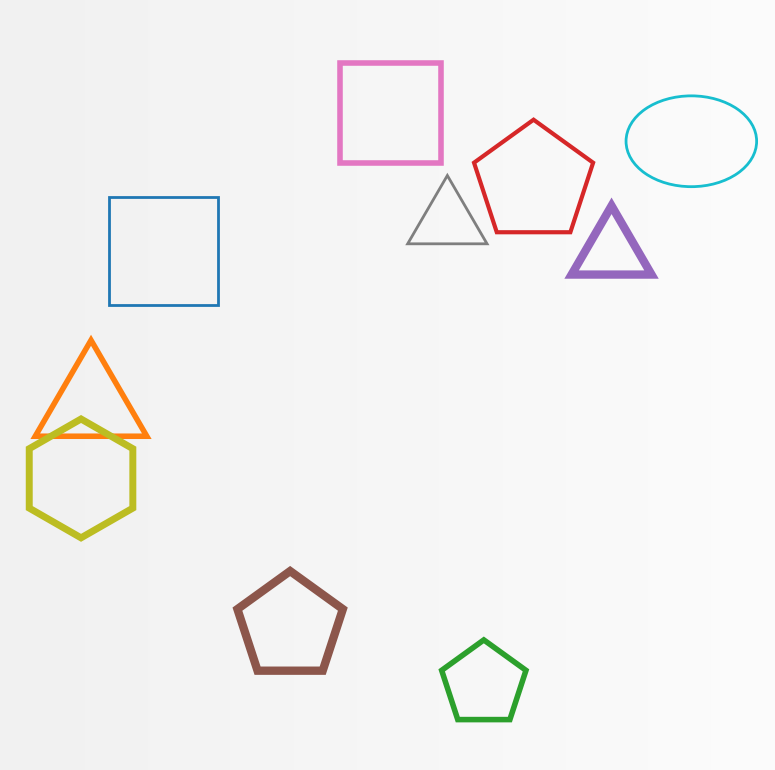[{"shape": "square", "thickness": 1, "radius": 0.35, "center": [0.211, 0.674]}, {"shape": "triangle", "thickness": 2, "radius": 0.42, "center": [0.117, 0.475]}, {"shape": "pentagon", "thickness": 2, "radius": 0.29, "center": [0.624, 0.112]}, {"shape": "pentagon", "thickness": 1.5, "radius": 0.4, "center": [0.688, 0.764]}, {"shape": "triangle", "thickness": 3, "radius": 0.3, "center": [0.789, 0.673]}, {"shape": "pentagon", "thickness": 3, "radius": 0.36, "center": [0.374, 0.187]}, {"shape": "square", "thickness": 2, "radius": 0.33, "center": [0.504, 0.853]}, {"shape": "triangle", "thickness": 1, "radius": 0.3, "center": [0.577, 0.713]}, {"shape": "hexagon", "thickness": 2.5, "radius": 0.39, "center": [0.105, 0.379]}, {"shape": "oval", "thickness": 1, "radius": 0.42, "center": [0.892, 0.817]}]